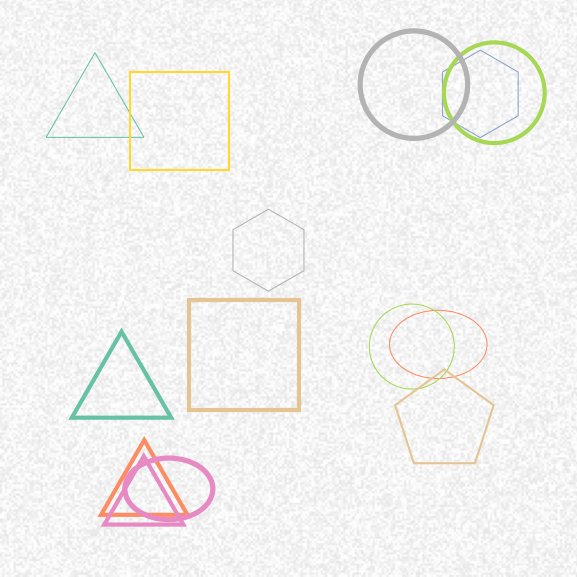[{"shape": "triangle", "thickness": 2, "radius": 0.5, "center": [0.21, 0.326]}, {"shape": "triangle", "thickness": 0.5, "radius": 0.49, "center": [0.165, 0.81]}, {"shape": "triangle", "thickness": 2, "radius": 0.43, "center": [0.25, 0.151]}, {"shape": "oval", "thickness": 0.5, "radius": 0.42, "center": [0.759, 0.403]}, {"shape": "hexagon", "thickness": 0.5, "radius": 0.38, "center": [0.832, 0.837]}, {"shape": "oval", "thickness": 2.5, "radius": 0.38, "center": [0.292, 0.153]}, {"shape": "triangle", "thickness": 2, "radius": 0.39, "center": [0.249, 0.13]}, {"shape": "circle", "thickness": 0.5, "radius": 0.37, "center": [0.713, 0.399]}, {"shape": "circle", "thickness": 2, "radius": 0.44, "center": [0.856, 0.839]}, {"shape": "square", "thickness": 1, "radius": 0.43, "center": [0.311, 0.789]}, {"shape": "square", "thickness": 2, "radius": 0.48, "center": [0.422, 0.384]}, {"shape": "pentagon", "thickness": 1, "radius": 0.45, "center": [0.769, 0.27]}, {"shape": "hexagon", "thickness": 0.5, "radius": 0.35, "center": [0.465, 0.566]}, {"shape": "circle", "thickness": 2.5, "radius": 0.47, "center": [0.717, 0.853]}]